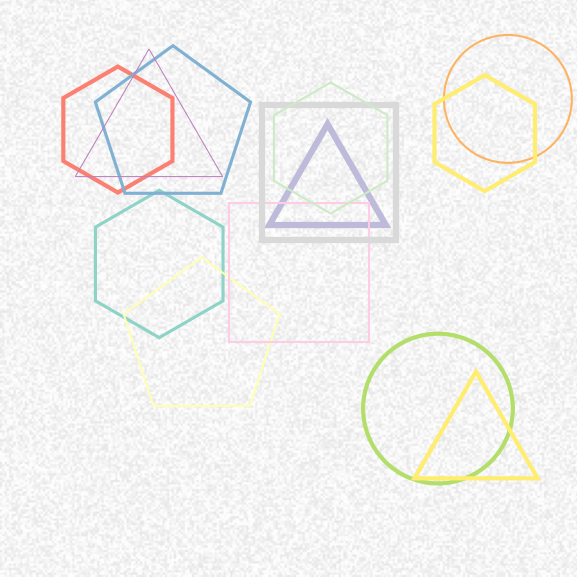[{"shape": "hexagon", "thickness": 1.5, "radius": 0.64, "center": [0.276, 0.542]}, {"shape": "pentagon", "thickness": 1, "radius": 0.71, "center": [0.349, 0.411]}, {"shape": "triangle", "thickness": 3, "radius": 0.58, "center": [0.567, 0.668]}, {"shape": "hexagon", "thickness": 2, "radius": 0.55, "center": [0.204, 0.775]}, {"shape": "pentagon", "thickness": 1.5, "radius": 0.71, "center": [0.299, 0.779]}, {"shape": "circle", "thickness": 1, "radius": 0.55, "center": [0.879, 0.828]}, {"shape": "circle", "thickness": 2, "radius": 0.65, "center": [0.758, 0.292]}, {"shape": "square", "thickness": 1, "radius": 0.6, "center": [0.518, 0.527]}, {"shape": "square", "thickness": 3, "radius": 0.58, "center": [0.569, 0.7]}, {"shape": "triangle", "thickness": 0.5, "radius": 0.74, "center": [0.258, 0.767]}, {"shape": "hexagon", "thickness": 1, "radius": 0.57, "center": [0.573, 0.743]}, {"shape": "hexagon", "thickness": 2, "radius": 0.5, "center": [0.839, 0.769]}, {"shape": "triangle", "thickness": 2, "radius": 0.62, "center": [0.824, 0.232]}]